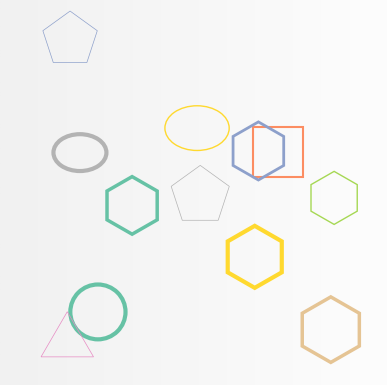[{"shape": "circle", "thickness": 3, "radius": 0.36, "center": [0.253, 0.19]}, {"shape": "hexagon", "thickness": 2.5, "radius": 0.37, "center": [0.341, 0.466]}, {"shape": "square", "thickness": 1.5, "radius": 0.32, "center": [0.717, 0.606]}, {"shape": "hexagon", "thickness": 2, "radius": 0.38, "center": [0.667, 0.608]}, {"shape": "pentagon", "thickness": 0.5, "radius": 0.37, "center": [0.181, 0.897]}, {"shape": "triangle", "thickness": 0.5, "radius": 0.39, "center": [0.174, 0.112]}, {"shape": "hexagon", "thickness": 1, "radius": 0.34, "center": [0.862, 0.486]}, {"shape": "hexagon", "thickness": 3, "radius": 0.4, "center": [0.657, 0.333]}, {"shape": "oval", "thickness": 1, "radius": 0.41, "center": [0.508, 0.667]}, {"shape": "hexagon", "thickness": 2.5, "radius": 0.43, "center": [0.854, 0.144]}, {"shape": "oval", "thickness": 3, "radius": 0.34, "center": [0.206, 0.604]}, {"shape": "pentagon", "thickness": 0.5, "radius": 0.39, "center": [0.517, 0.492]}]